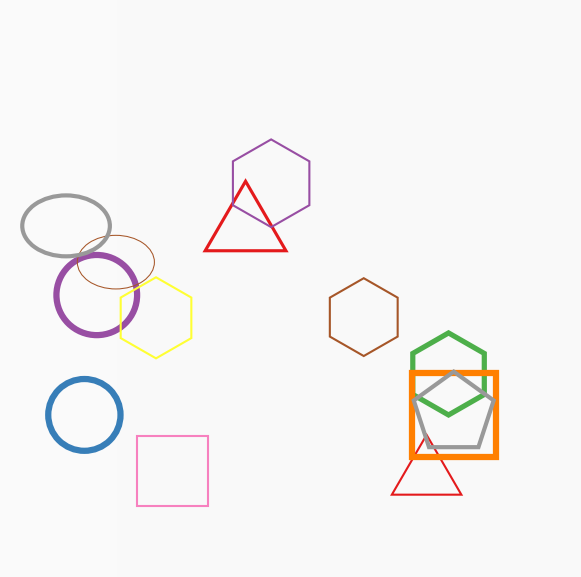[{"shape": "triangle", "thickness": 1, "radius": 0.35, "center": [0.734, 0.177]}, {"shape": "triangle", "thickness": 1.5, "radius": 0.4, "center": [0.422, 0.605]}, {"shape": "circle", "thickness": 3, "radius": 0.31, "center": [0.145, 0.281]}, {"shape": "hexagon", "thickness": 2.5, "radius": 0.36, "center": [0.772, 0.352]}, {"shape": "hexagon", "thickness": 1, "radius": 0.38, "center": [0.466, 0.682]}, {"shape": "circle", "thickness": 3, "radius": 0.35, "center": [0.166, 0.488]}, {"shape": "square", "thickness": 3, "radius": 0.36, "center": [0.781, 0.281]}, {"shape": "hexagon", "thickness": 1, "radius": 0.35, "center": [0.268, 0.449]}, {"shape": "oval", "thickness": 0.5, "radius": 0.33, "center": [0.199, 0.545]}, {"shape": "hexagon", "thickness": 1, "radius": 0.34, "center": [0.626, 0.45]}, {"shape": "square", "thickness": 1, "radius": 0.3, "center": [0.297, 0.183]}, {"shape": "oval", "thickness": 2, "radius": 0.38, "center": [0.114, 0.608]}, {"shape": "pentagon", "thickness": 2, "radius": 0.36, "center": [0.781, 0.283]}]